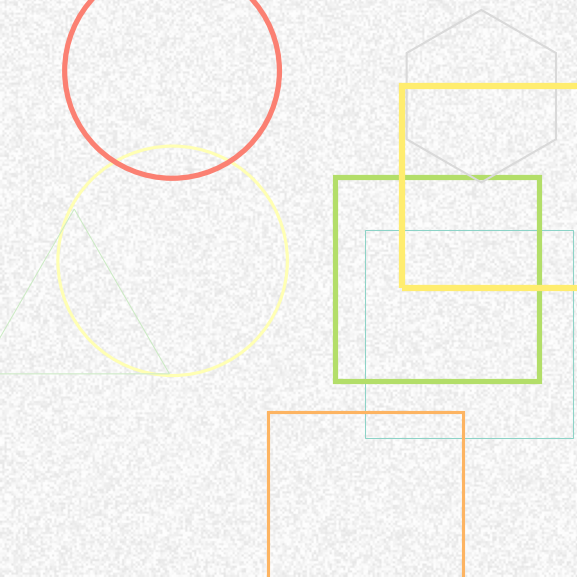[{"shape": "square", "thickness": 0.5, "radius": 0.9, "center": [0.813, 0.421]}, {"shape": "circle", "thickness": 1.5, "radius": 0.99, "center": [0.299, 0.548]}, {"shape": "circle", "thickness": 2.5, "radius": 0.93, "center": [0.298, 0.876]}, {"shape": "square", "thickness": 1.5, "radius": 0.84, "center": [0.634, 0.116]}, {"shape": "square", "thickness": 2.5, "radius": 0.88, "center": [0.757, 0.515]}, {"shape": "hexagon", "thickness": 1, "radius": 0.75, "center": [0.833, 0.833]}, {"shape": "triangle", "thickness": 0.5, "radius": 0.95, "center": [0.129, 0.447]}, {"shape": "square", "thickness": 3, "radius": 0.87, "center": [0.872, 0.675]}]